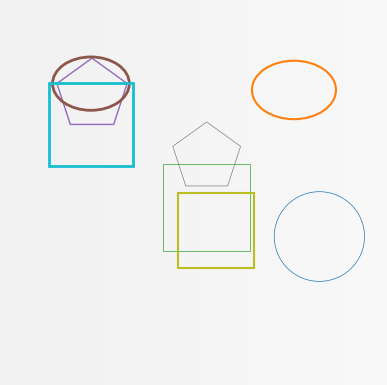[{"shape": "circle", "thickness": 0.5, "radius": 0.58, "center": [0.824, 0.386]}, {"shape": "oval", "thickness": 1.5, "radius": 0.54, "center": [0.759, 0.766]}, {"shape": "square", "thickness": 0.5, "radius": 0.57, "center": [0.533, 0.46]}, {"shape": "pentagon", "thickness": 1, "radius": 0.48, "center": [0.237, 0.754]}, {"shape": "oval", "thickness": 2, "radius": 0.5, "center": [0.235, 0.783]}, {"shape": "pentagon", "thickness": 0.5, "radius": 0.46, "center": [0.533, 0.591]}, {"shape": "square", "thickness": 1.5, "radius": 0.49, "center": [0.557, 0.4]}, {"shape": "square", "thickness": 2, "radius": 0.54, "center": [0.235, 0.676]}]